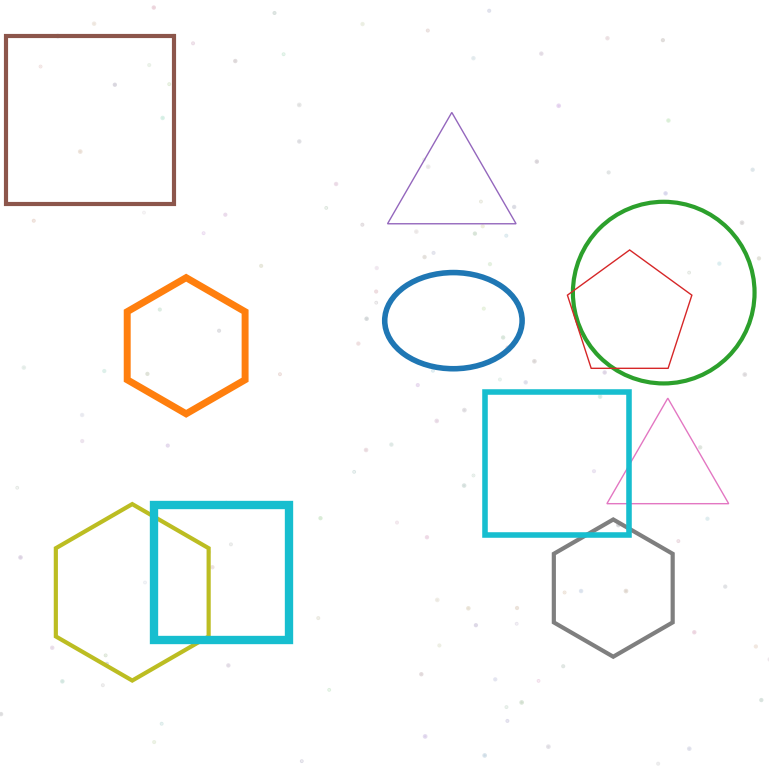[{"shape": "oval", "thickness": 2, "radius": 0.45, "center": [0.589, 0.584]}, {"shape": "hexagon", "thickness": 2.5, "radius": 0.44, "center": [0.242, 0.551]}, {"shape": "circle", "thickness": 1.5, "radius": 0.59, "center": [0.862, 0.62]}, {"shape": "pentagon", "thickness": 0.5, "radius": 0.42, "center": [0.818, 0.59]}, {"shape": "triangle", "thickness": 0.5, "radius": 0.48, "center": [0.587, 0.758]}, {"shape": "square", "thickness": 1.5, "radius": 0.54, "center": [0.117, 0.844]}, {"shape": "triangle", "thickness": 0.5, "radius": 0.46, "center": [0.867, 0.392]}, {"shape": "hexagon", "thickness": 1.5, "radius": 0.45, "center": [0.796, 0.236]}, {"shape": "hexagon", "thickness": 1.5, "radius": 0.57, "center": [0.172, 0.231]}, {"shape": "square", "thickness": 3, "radius": 0.44, "center": [0.287, 0.257]}, {"shape": "square", "thickness": 2, "radius": 0.47, "center": [0.724, 0.398]}]